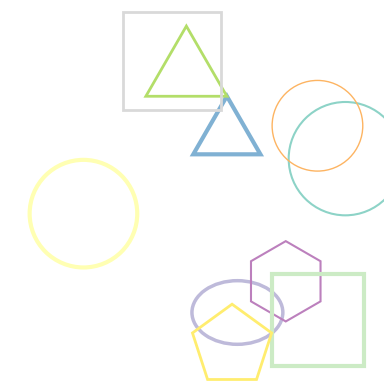[{"shape": "circle", "thickness": 1.5, "radius": 0.74, "center": [0.897, 0.588]}, {"shape": "circle", "thickness": 3, "radius": 0.7, "center": [0.217, 0.445]}, {"shape": "oval", "thickness": 2.5, "radius": 0.59, "center": [0.617, 0.188]}, {"shape": "triangle", "thickness": 3, "radius": 0.5, "center": [0.589, 0.65]}, {"shape": "circle", "thickness": 1, "radius": 0.59, "center": [0.825, 0.673]}, {"shape": "triangle", "thickness": 2, "radius": 0.61, "center": [0.484, 0.811]}, {"shape": "square", "thickness": 2, "radius": 0.64, "center": [0.447, 0.842]}, {"shape": "hexagon", "thickness": 1.5, "radius": 0.52, "center": [0.742, 0.269]}, {"shape": "square", "thickness": 3, "radius": 0.6, "center": [0.826, 0.169]}, {"shape": "pentagon", "thickness": 2, "radius": 0.54, "center": [0.603, 0.102]}]